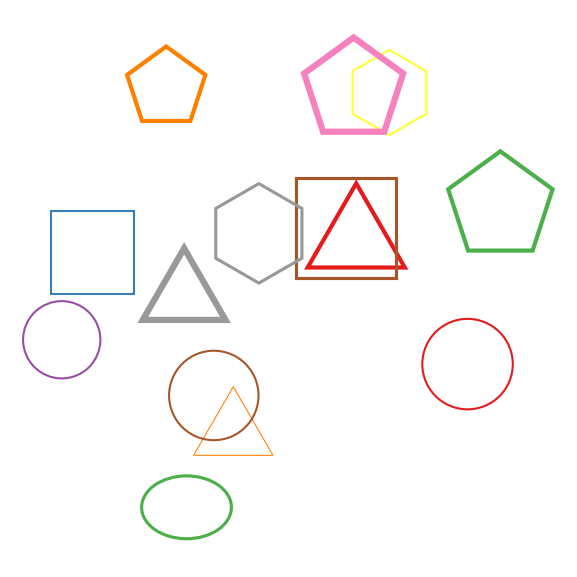[{"shape": "triangle", "thickness": 2, "radius": 0.49, "center": [0.617, 0.584]}, {"shape": "circle", "thickness": 1, "radius": 0.39, "center": [0.81, 0.369]}, {"shape": "square", "thickness": 1, "radius": 0.36, "center": [0.16, 0.562]}, {"shape": "pentagon", "thickness": 2, "radius": 0.48, "center": [0.866, 0.642]}, {"shape": "oval", "thickness": 1.5, "radius": 0.39, "center": [0.323, 0.121]}, {"shape": "circle", "thickness": 1, "radius": 0.33, "center": [0.107, 0.411]}, {"shape": "triangle", "thickness": 0.5, "radius": 0.4, "center": [0.404, 0.25]}, {"shape": "pentagon", "thickness": 2, "radius": 0.36, "center": [0.288, 0.847]}, {"shape": "hexagon", "thickness": 1, "radius": 0.37, "center": [0.674, 0.839]}, {"shape": "square", "thickness": 1.5, "radius": 0.43, "center": [0.6, 0.604]}, {"shape": "circle", "thickness": 1, "radius": 0.39, "center": [0.37, 0.314]}, {"shape": "pentagon", "thickness": 3, "radius": 0.45, "center": [0.612, 0.844]}, {"shape": "triangle", "thickness": 3, "radius": 0.41, "center": [0.319, 0.486]}, {"shape": "hexagon", "thickness": 1.5, "radius": 0.43, "center": [0.448, 0.595]}]